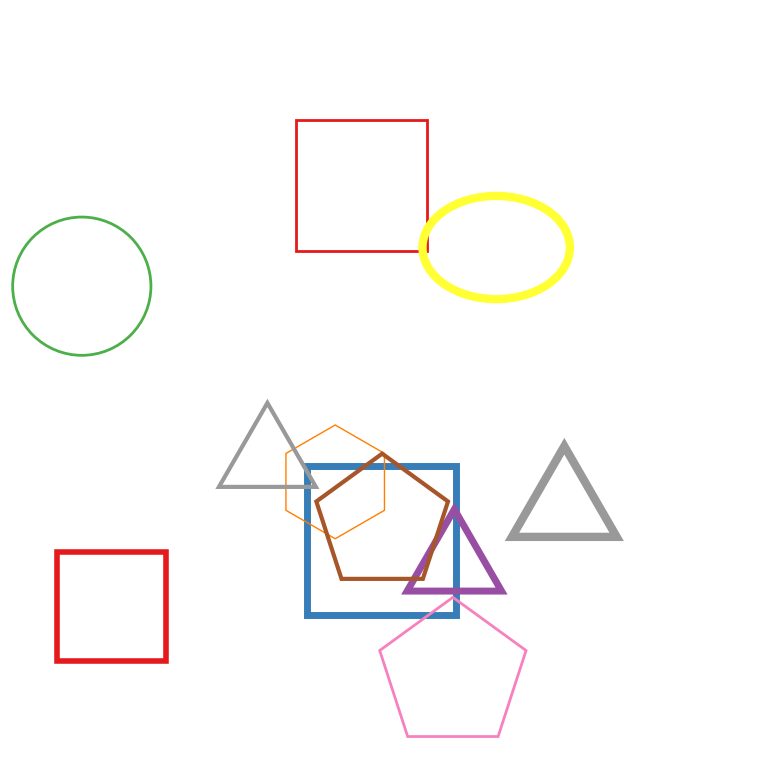[{"shape": "square", "thickness": 1, "radius": 0.43, "center": [0.47, 0.759]}, {"shape": "square", "thickness": 2, "radius": 0.35, "center": [0.145, 0.212]}, {"shape": "square", "thickness": 2.5, "radius": 0.48, "center": [0.496, 0.298]}, {"shape": "circle", "thickness": 1, "radius": 0.45, "center": [0.106, 0.628]}, {"shape": "triangle", "thickness": 2.5, "radius": 0.35, "center": [0.59, 0.268]}, {"shape": "hexagon", "thickness": 0.5, "radius": 0.37, "center": [0.435, 0.374]}, {"shape": "oval", "thickness": 3, "radius": 0.48, "center": [0.644, 0.679]}, {"shape": "pentagon", "thickness": 1.5, "radius": 0.45, "center": [0.496, 0.321]}, {"shape": "pentagon", "thickness": 1, "radius": 0.5, "center": [0.588, 0.124]}, {"shape": "triangle", "thickness": 3, "radius": 0.39, "center": [0.733, 0.342]}, {"shape": "triangle", "thickness": 1.5, "radius": 0.36, "center": [0.347, 0.404]}]